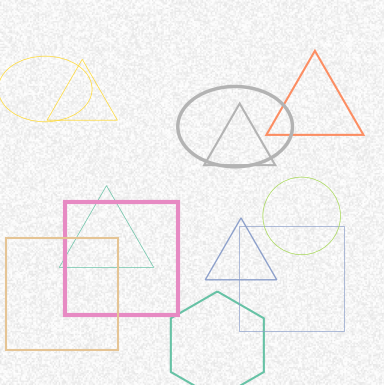[{"shape": "triangle", "thickness": 0.5, "radius": 0.71, "center": [0.277, 0.376]}, {"shape": "hexagon", "thickness": 1.5, "radius": 0.7, "center": [0.565, 0.104]}, {"shape": "triangle", "thickness": 1.5, "radius": 0.73, "center": [0.818, 0.722]}, {"shape": "square", "thickness": 0.5, "radius": 0.68, "center": [0.756, 0.276]}, {"shape": "triangle", "thickness": 1, "radius": 0.54, "center": [0.626, 0.327]}, {"shape": "square", "thickness": 3, "radius": 0.73, "center": [0.315, 0.329]}, {"shape": "circle", "thickness": 0.5, "radius": 0.5, "center": [0.784, 0.439]}, {"shape": "triangle", "thickness": 0.5, "radius": 0.53, "center": [0.214, 0.741]}, {"shape": "oval", "thickness": 0.5, "radius": 0.61, "center": [0.117, 0.769]}, {"shape": "square", "thickness": 1.5, "radius": 0.73, "center": [0.161, 0.237]}, {"shape": "oval", "thickness": 2.5, "radius": 0.74, "center": [0.611, 0.671]}, {"shape": "triangle", "thickness": 1.5, "radius": 0.53, "center": [0.623, 0.624]}]